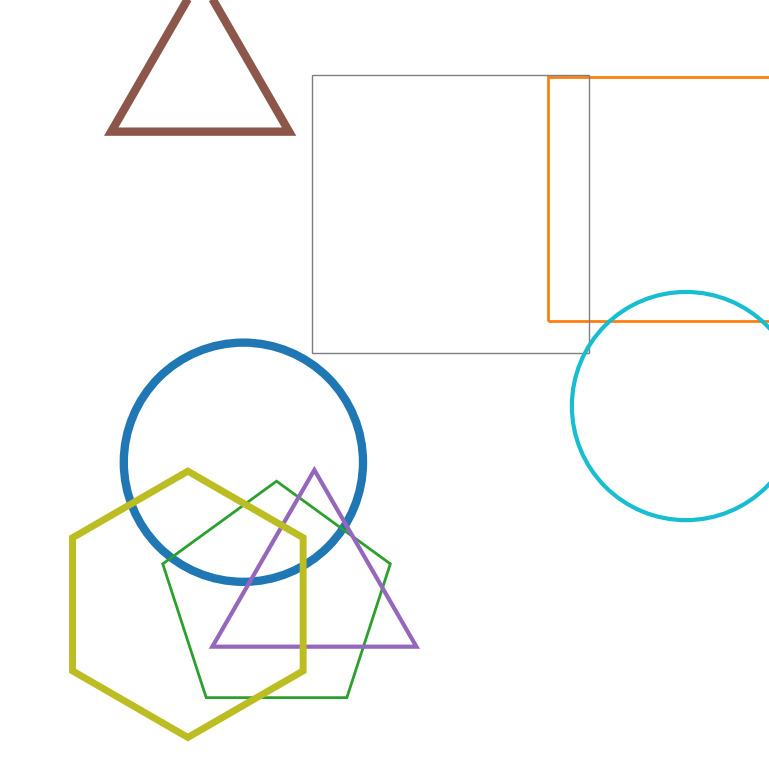[{"shape": "circle", "thickness": 3, "radius": 0.78, "center": [0.316, 0.4]}, {"shape": "square", "thickness": 1, "radius": 0.79, "center": [0.871, 0.742]}, {"shape": "pentagon", "thickness": 1, "radius": 0.78, "center": [0.359, 0.22]}, {"shape": "triangle", "thickness": 1.5, "radius": 0.77, "center": [0.408, 0.237]}, {"shape": "triangle", "thickness": 3, "radius": 0.67, "center": [0.26, 0.896]}, {"shape": "square", "thickness": 0.5, "radius": 0.9, "center": [0.585, 0.722]}, {"shape": "hexagon", "thickness": 2.5, "radius": 0.86, "center": [0.244, 0.215]}, {"shape": "circle", "thickness": 1.5, "radius": 0.74, "center": [0.891, 0.473]}]